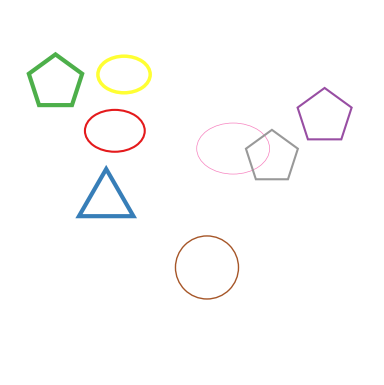[{"shape": "oval", "thickness": 1.5, "radius": 0.39, "center": [0.298, 0.66]}, {"shape": "triangle", "thickness": 3, "radius": 0.41, "center": [0.276, 0.479]}, {"shape": "pentagon", "thickness": 3, "radius": 0.36, "center": [0.144, 0.786]}, {"shape": "pentagon", "thickness": 1.5, "radius": 0.37, "center": [0.843, 0.698]}, {"shape": "oval", "thickness": 2.5, "radius": 0.34, "center": [0.322, 0.807]}, {"shape": "circle", "thickness": 1, "radius": 0.41, "center": [0.538, 0.305]}, {"shape": "oval", "thickness": 0.5, "radius": 0.47, "center": [0.606, 0.614]}, {"shape": "pentagon", "thickness": 1.5, "radius": 0.35, "center": [0.706, 0.592]}]